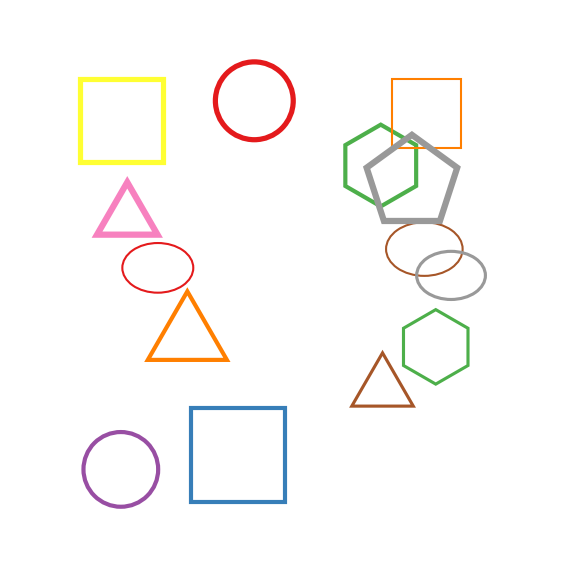[{"shape": "circle", "thickness": 2.5, "radius": 0.34, "center": [0.44, 0.825]}, {"shape": "oval", "thickness": 1, "radius": 0.31, "center": [0.273, 0.535]}, {"shape": "square", "thickness": 2, "radius": 0.4, "center": [0.412, 0.211]}, {"shape": "hexagon", "thickness": 1.5, "radius": 0.32, "center": [0.755, 0.398]}, {"shape": "hexagon", "thickness": 2, "radius": 0.35, "center": [0.659, 0.712]}, {"shape": "circle", "thickness": 2, "radius": 0.32, "center": [0.209, 0.186]}, {"shape": "square", "thickness": 1, "radius": 0.3, "center": [0.739, 0.802]}, {"shape": "triangle", "thickness": 2, "radius": 0.4, "center": [0.324, 0.415]}, {"shape": "square", "thickness": 2.5, "radius": 0.36, "center": [0.21, 0.791]}, {"shape": "oval", "thickness": 1, "radius": 0.33, "center": [0.735, 0.568]}, {"shape": "triangle", "thickness": 1.5, "radius": 0.31, "center": [0.662, 0.327]}, {"shape": "triangle", "thickness": 3, "radius": 0.3, "center": [0.22, 0.623]}, {"shape": "pentagon", "thickness": 3, "radius": 0.41, "center": [0.713, 0.683]}, {"shape": "oval", "thickness": 1.5, "radius": 0.3, "center": [0.781, 0.522]}]